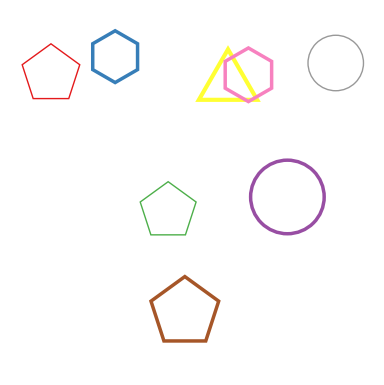[{"shape": "pentagon", "thickness": 1, "radius": 0.39, "center": [0.132, 0.808]}, {"shape": "hexagon", "thickness": 2.5, "radius": 0.34, "center": [0.299, 0.853]}, {"shape": "pentagon", "thickness": 1, "radius": 0.38, "center": [0.437, 0.452]}, {"shape": "circle", "thickness": 2.5, "radius": 0.48, "center": [0.746, 0.488]}, {"shape": "triangle", "thickness": 3, "radius": 0.44, "center": [0.592, 0.784]}, {"shape": "pentagon", "thickness": 2.5, "radius": 0.46, "center": [0.48, 0.189]}, {"shape": "hexagon", "thickness": 2.5, "radius": 0.35, "center": [0.645, 0.806]}, {"shape": "circle", "thickness": 1, "radius": 0.36, "center": [0.872, 0.836]}]